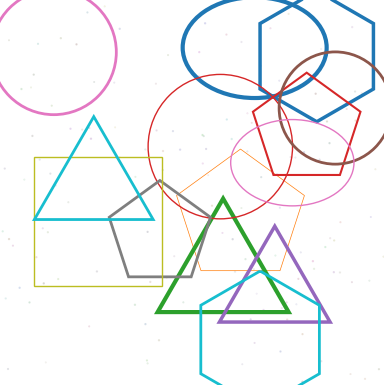[{"shape": "oval", "thickness": 3, "radius": 0.93, "center": [0.661, 0.876]}, {"shape": "hexagon", "thickness": 2.5, "radius": 0.85, "center": [0.823, 0.854]}, {"shape": "pentagon", "thickness": 0.5, "radius": 0.87, "center": [0.625, 0.438]}, {"shape": "triangle", "thickness": 3, "radius": 0.98, "center": [0.58, 0.288]}, {"shape": "circle", "thickness": 1, "radius": 0.94, "center": [0.572, 0.619]}, {"shape": "pentagon", "thickness": 1.5, "radius": 0.73, "center": [0.797, 0.664]}, {"shape": "triangle", "thickness": 2.5, "radius": 0.83, "center": [0.714, 0.246]}, {"shape": "circle", "thickness": 2, "radius": 0.73, "center": [0.871, 0.719]}, {"shape": "oval", "thickness": 1, "radius": 0.8, "center": [0.759, 0.577]}, {"shape": "circle", "thickness": 2, "radius": 0.81, "center": [0.14, 0.865]}, {"shape": "pentagon", "thickness": 2, "radius": 0.69, "center": [0.415, 0.393]}, {"shape": "square", "thickness": 1, "radius": 0.83, "center": [0.255, 0.424]}, {"shape": "triangle", "thickness": 2, "radius": 0.89, "center": [0.244, 0.519]}, {"shape": "hexagon", "thickness": 2, "radius": 0.89, "center": [0.676, 0.118]}]